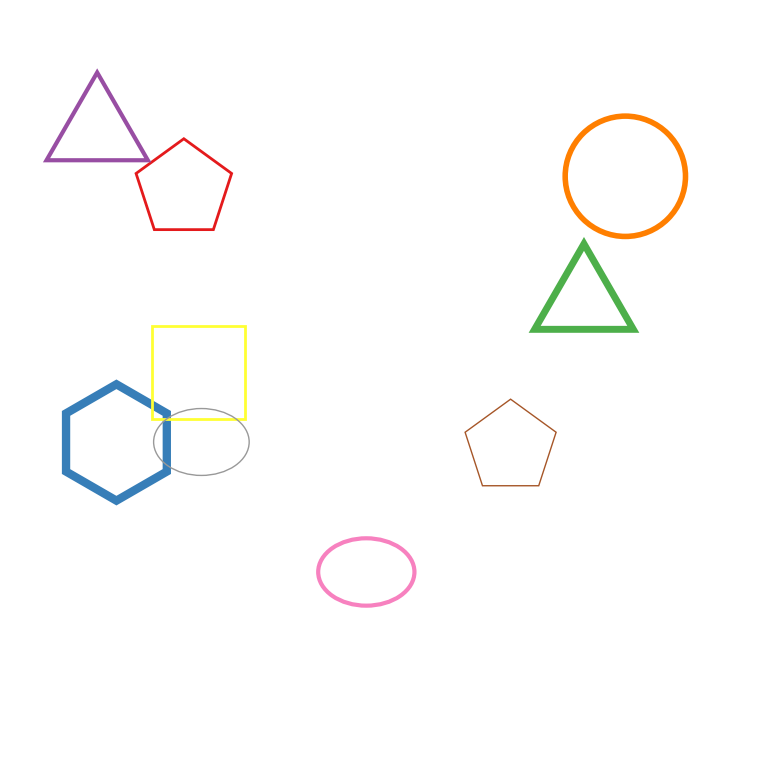[{"shape": "pentagon", "thickness": 1, "radius": 0.33, "center": [0.239, 0.755]}, {"shape": "hexagon", "thickness": 3, "radius": 0.38, "center": [0.151, 0.425]}, {"shape": "triangle", "thickness": 2.5, "radius": 0.37, "center": [0.758, 0.609]}, {"shape": "triangle", "thickness": 1.5, "radius": 0.38, "center": [0.126, 0.83]}, {"shape": "circle", "thickness": 2, "radius": 0.39, "center": [0.812, 0.771]}, {"shape": "square", "thickness": 1, "radius": 0.3, "center": [0.258, 0.516]}, {"shape": "pentagon", "thickness": 0.5, "radius": 0.31, "center": [0.663, 0.419]}, {"shape": "oval", "thickness": 1.5, "radius": 0.31, "center": [0.476, 0.257]}, {"shape": "oval", "thickness": 0.5, "radius": 0.31, "center": [0.262, 0.426]}]